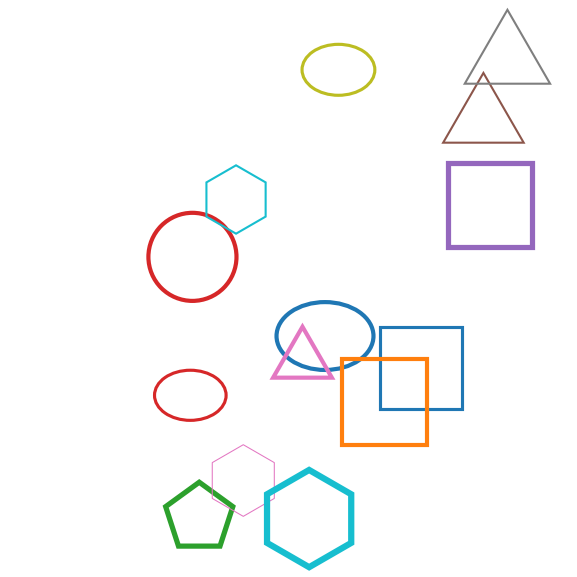[{"shape": "square", "thickness": 1.5, "radius": 0.36, "center": [0.729, 0.362]}, {"shape": "oval", "thickness": 2, "radius": 0.42, "center": [0.563, 0.417]}, {"shape": "square", "thickness": 2, "radius": 0.37, "center": [0.666, 0.303]}, {"shape": "pentagon", "thickness": 2.5, "radius": 0.31, "center": [0.345, 0.103]}, {"shape": "circle", "thickness": 2, "radius": 0.38, "center": [0.333, 0.554]}, {"shape": "oval", "thickness": 1.5, "radius": 0.31, "center": [0.33, 0.315]}, {"shape": "square", "thickness": 2.5, "radius": 0.37, "center": [0.849, 0.644]}, {"shape": "triangle", "thickness": 1, "radius": 0.4, "center": [0.837, 0.792]}, {"shape": "triangle", "thickness": 2, "radius": 0.29, "center": [0.524, 0.375]}, {"shape": "hexagon", "thickness": 0.5, "radius": 0.31, "center": [0.421, 0.167]}, {"shape": "triangle", "thickness": 1, "radius": 0.43, "center": [0.879, 0.897]}, {"shape": "oval", "thickness": 1.5, "radius": 0.32, "center": [0.586, 0.878]}, {"shape": "hexagon", "thickness": 3, "radius": 0.42, "center": [0.535, 0.101]}, {"shape": "hexagon", "thickness": 1, "radius": 0.3, "center": [0.409, 0.654]}]